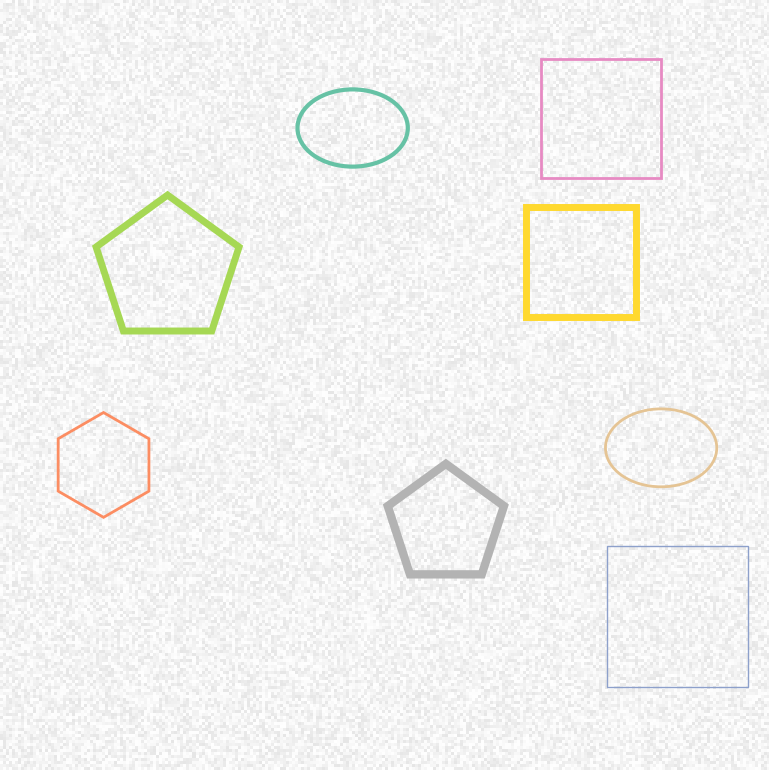[{"shape": "oval", "thickness": 1.5, "radius": 0.36, "center": [0.458, 0.834]}, {"shape": "hexagon", "thickness": 1, "radius": 0.34, "center": [0.134, 0.396]}, {"shape": "square", "thickness": 0.5, "radius": 0.46, "center": [0.88, 0.2]}, {"shape": "square", "thickness": 1, "radius": 0.39, "center": [0.781, 0.846]}, {"shape": "pentagon", "thickness": 2.5, "radius": 0.49, "center": [0.218, 0.649]}, {"shape": "square", "thickness": 2.5, "radius": 0.36, "center": [0.754, 0.659]}, {"shape": "oval", "thickness": 1, "radius": 0.36, "center": [0.859, 0.418]}, {"shape": "pentagon", "thickness": 3, "radius": 0.4, "center": [0.579, 0.318]}]